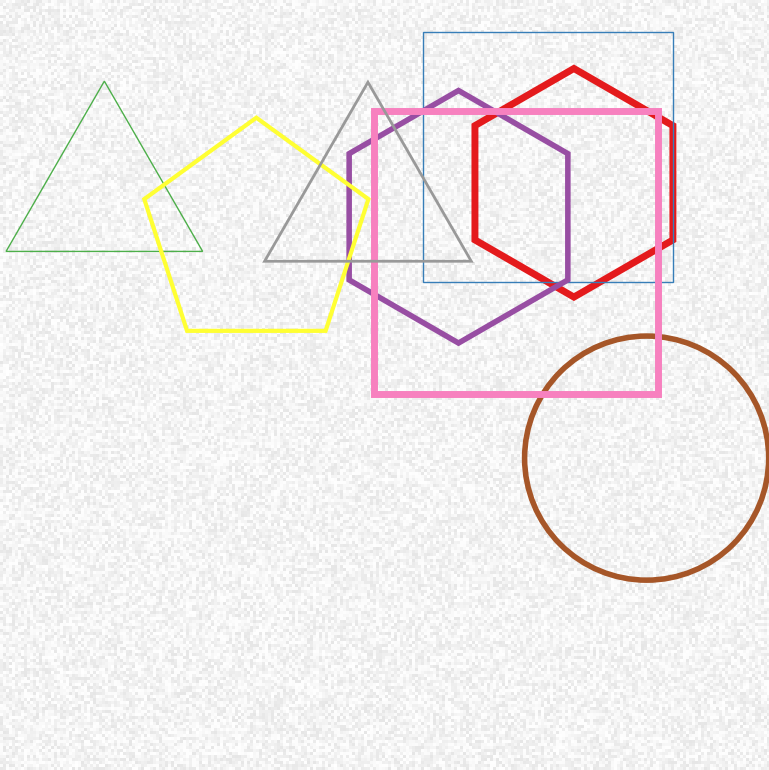[{"shape": "hexagon", "thickness": 2.5, "radius": 0.74, "center": [0.745, 0.763]}, {"shape": "square", "thickness": 0.5, "radius": 0.81, "center": [0.711, 0.797]}, {"shape": "triangle", "thickness": 0.5, "radius": 0.74, "center": [0.136, 0.747]}, {"shape": "hexagon", "thickness": 2, "radius": 0.82, "center": [0.595, 0.718]}, {"shape": "pentagon", "thickness": 1.5, "radius": 0.77, "center": [0.333, 0.694]}, {"shape": "circle", "thickness": 2, "radius": 0.79, "center": [0.84, 0.405]}, {"shape": "square", "thickness": 2.5, "radius": 0.92, "center": [0.67, 0.672]}, {"shape": "triangle", "thickness": 1, "radius": 0.77, "center": [0.478, 0.738]}]